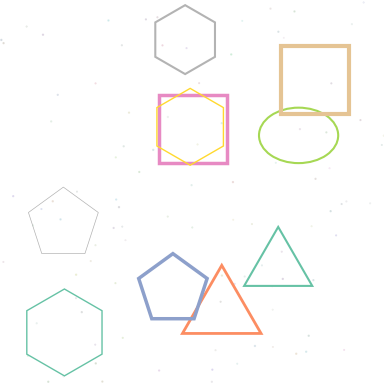[{"shape": "hexagon", "thickness": 1, "radius": 0.56, "center": [0.167, 0.137]}, {"shape": "triangle", "thickness": 1.5, "radius": 0.51, "center": [0.723, 0.308]}, {"shape": "triangle", "thickness": 2, "radius": 0.59, "center": [0.576, 0.193]}, {"shape": "pentagon", "thickness": 2.5, "radius": 0.47, "center": [0.449, 0.248]}, {"shape": "square", "thickness": 2.5, "radius": 0.44, "center": [0.502, 0.666]}, {"shape": "oval", "thickness": 1.5, "radius": 0.51, "center": [0.776, 0.648]}, {"shape": "hexagon", "thickness": 1, "radius": 0.5, "center": [0.494, 0.671]}, {"shape": "square", "thickness": 3, "radius": 0.45, "center": [0.818, 0.792]}, {"shape": "hexagon", "thickness": 1.5, "radius": 0.45, "center": [0.481, 0.897]}, {"shape": "pentagon", "thickness": 0.5, "radius": 0.48, "center": [0.165, 0.419]}]